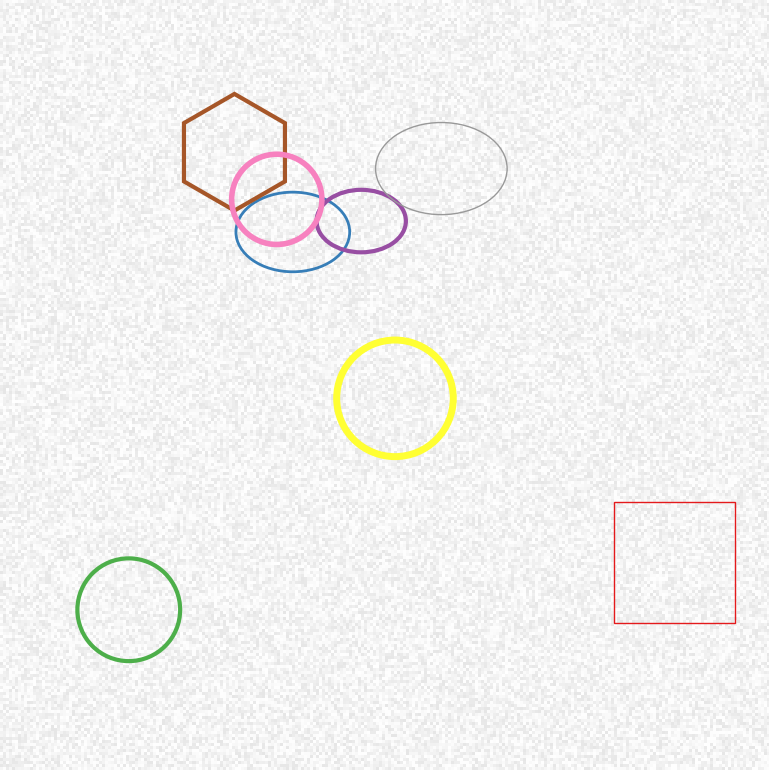[{"shape": "square", "thickness": 0.5, "radius": 0.39, "center": [0.876, 0.27]}, {"shape": "oval", "thickness": 1, "radius": 0.37, "center": [0.38, 0.699]}, {"shape": "circle", "thickness": 1.5, "radius": 0.33, "center": [0.167, 0.208]}, {"shape": "oval", "thickness": 1.5, "radius": 0.29, "center": [0.469, 0.713]}, {"shape": "circle", "thickness": 2.5, "radius": 0.38, "center": [0.513, 0.483]}, {"shape": "hexagon", "thickness": 1.5, "radius": 0.38, "center": [0.304, 0.802]}, {"shape": "circle", "thickness": 2, "radius": 0.29, "center": [0.359, 0.741]}, {"shape": "oval", "thickness": 0.5, "radius": 0.43, "center": [0.573, 0.781]}]